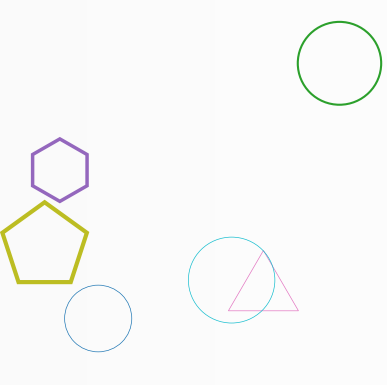[{"shape": "circle", "thickness": 0.5, "radius": 0.43, "center": [0.253, 0.173]}, {"shape": "circle", "thickness": 1.5, "radius": 0.54, "center": [0.876, 0.836]}, {"shape": "hexagon", "thickness": 2.5, "radius": 0.41, "center": [0.154, 0.558]}, {"shape": "triangle", "thickness": 0.5, "radius": 0.52, "center": [0.68, 0.245]}, {"shape": "pentagon", "thickness": 3, "radius": 0.57, "center": [0.115, 0.36]}, {"shape": "circle", "thickness": 0.5, "radius": 0.56, "center": [0.598, 0.273]}]